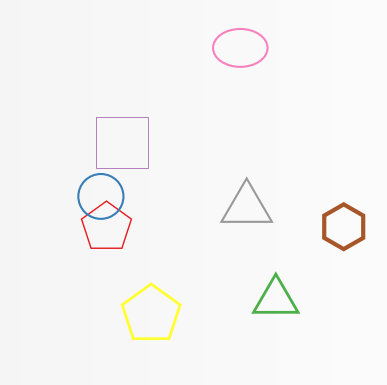[{"shape": "pentagon", "thickness": 1, "radius": 0.34, "center": [0.275, 0.41]}, {"shape": "circle", "thickness": 1.5, "radius": 0.29, "center": [0.26, 0.49]}, {"shape": "triangle", "thickness": 2, "radius": 0.33, "center": [0.712, 0.222]}, {"shape": "square", "thickness": 0.5, "radius": 0.33, "center": [0.315, 0.629]}, {"shape": "pentagon", "thickness": 2, "radius": 0.39, "center": [0.39, 0.184]}, {"shape": "hexagon", "thickness": 3, "radius": 0.29, "center": [0.887, 0.411]}, {"shape": "oval", "thickness": 1.5, "radius": 0.35, "center": [0.62, 0.876]}, {"shape": "triangle", "thickness": 1.5, "radius": 0.38, "center": [0.637, 0.461]}]